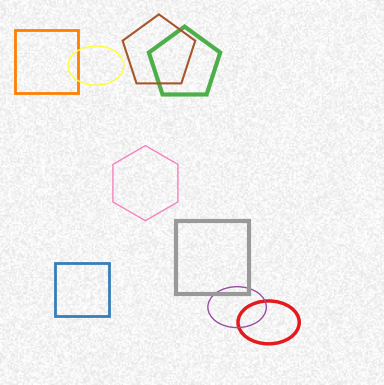[{"shape": "oval", "thickness": 2.5, "radius": 0.4, "center": [0.698, 0.163]}, {"shape": "square", "thickness": 2, "radius": 0.35, "center": [0.212, 0.248]}, {"shape": "pentagon", "thickness": 3, "radius": 0.49, "center": [0.479, 0.833]}, {"shape": "oval", "thickness": 1, "radius": 0.38, "center": [0.616, 0.202]}, {"shape": "square", "thickness": 2, "radius": 0.41, "center": [0.121, 0.841]}, {"shape": "oval", "thickness": 1, "radius": 0.36, "center": [0.249, 0.83]}, {"shape": "pentagon", "thickness": 1.5, "radius": 0.5, "center": [0.413, 0.864]}, {"shape": "hexagon", "thickness": 1, "radius": 0.49, "center": [0.378, 0.524]}, {"shape": "square", "thickness": 3, "radius": 0.47, "center": [0.552, 0.331]}]